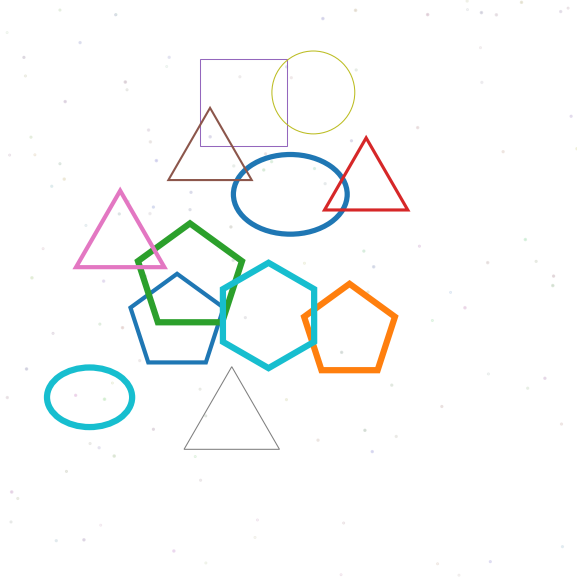[{"shape": "oval", "thickness": 2.5, "radius": 0.49, "center": [0.503, 0.663]}, {"shape": "pentagon", "thickness": 2, "radius": 0.42, "center": [0.307, 0.44]}, {"shape": "pentagon", "thickness": 3, "radius": 0.41, "center": [0.605, 0.425]}, {"shape": "pentagon", "thickness": 3, "radius": 0.47, "center": [0.329, 0.518]}, {"shape": "triangle", "thickness": 1.5, "radius": 0.42, "center": [0.634, 0.677]}, {"shape": "square", "thickness": 0.5, "radius": 0.38, "center": [0.422, 0.821]}, {"shape": "triangle", "thickness": 1, "radius": 0.42, "center": [0.364, 0.729]}, {"shape": "triangle", "thickness": 2, "radius": 0.44, "center": [0.208, 0.581]}, {"shape": "triangle", "thickness": 0.5, "radius": 0.48, "center": [0.401, 0.269]}, {"shape": "circle", "thickness": 0.5, "radius": 0.36, "center": [0.543, 0.839]}, {"shape": "oval", "thickness": 3, "radius": 0.37, "center": [0.155, 0.311]}, {"shape": "hexagon", "thickness": 3, "radius": 0.46, "center": [0.465, 0.453]}]